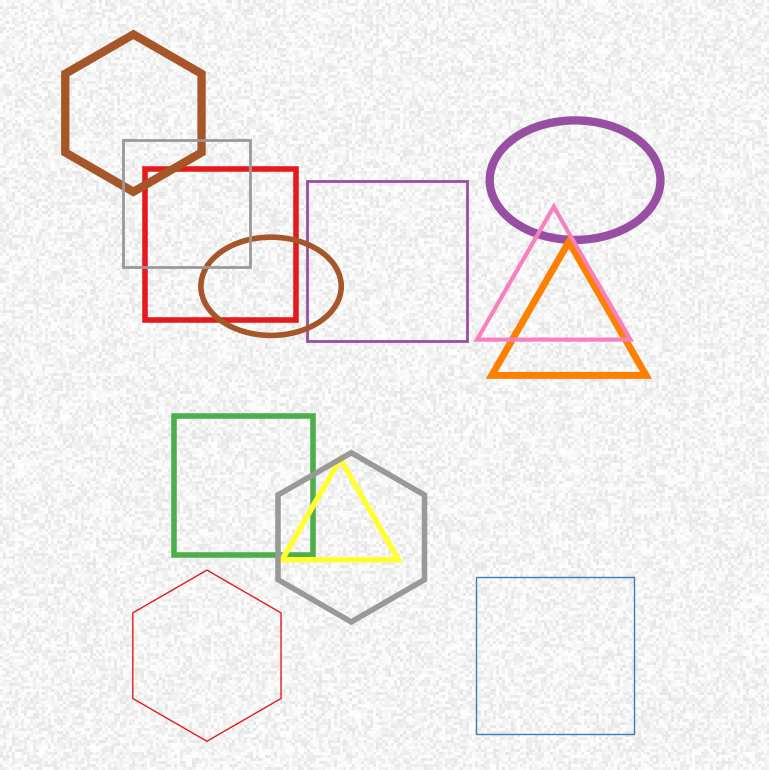[{"shape": "hexagon", "thickness": 0.5, "radius": 0.56, "center": [0.269, 0.148]}, {"shape": "square", "thickness": 2, "radius": 0.49, "center": [0.286, 0.683]}, {"shape": "square", "thickness": 0.5, "radius": 0.51, "center": [0.72, 0.149]}, {"shape": "square", "thickness": 2, "radius": 0.45, "center": [0.316, 0.37]}, {"shape": "oval", "thickness": 3, "radius": 0.55, "center": [0.747, 0.766]}, {"shape": "square", "thickness": 1, "radius": 0.52, "center": [0.503, 0.661]}, {"shape": "triangle", "thickness": 2.5, "radius": 0.58, "center": [0.739, 0.57]}, {"shape": "triangle", "thickness": 2, "radius": 0.44, "center": [0.442, 0.317]}, {"shape": "oval", "thickness": 2, "radius": 0.46, "center": [0.352, 0.628]}, {"shape": "hexagon", "thickness": 3, "radius": 0.51, "center": [0.173, 0.853]}, {"shape": "triangle", "thickness": 1.5, "radius": 0.58, "center": [0.719, 0.616]}, {"shape": "hexagon", "thickness": 2, "radius": 0.55, "center": [0.456, 0.302]}, {"shape": "square", "thickness": 1, "radius": 0.41, "center": [0.242, 0.736]}]